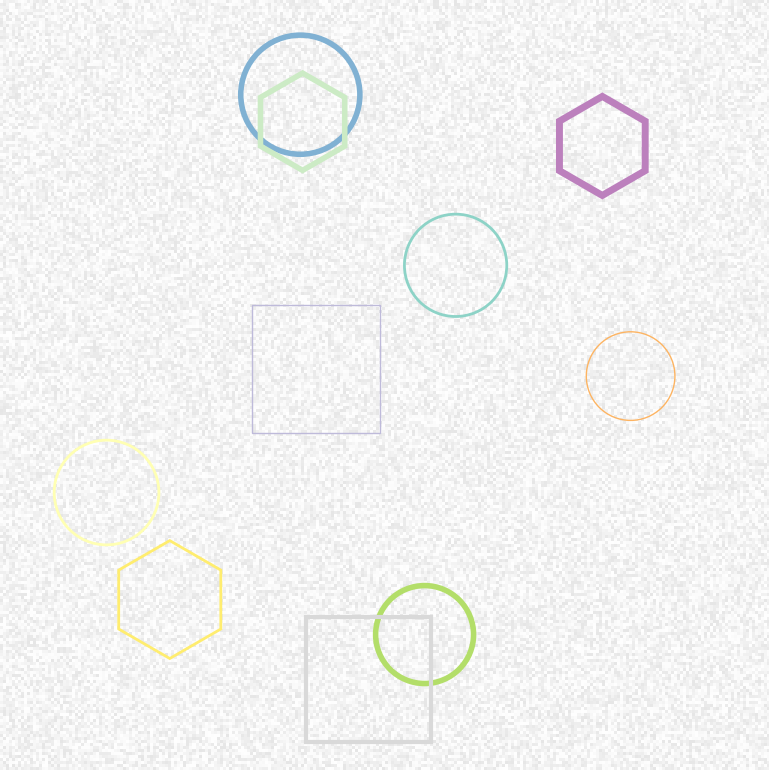[{"shape": "circle", "thickness": 1, "radius": 0.33, "center": [0.592, 0.655]}, {"shape": "circle", "thickness": 1, "radius": 0.34, "center": [0.138, 0.36]}, {"shape": "square", "thickness": 0.5, "radius": 0.42, "center": [0.411, 0.52]}, {"shape": "circle", "thickness": 2, "radius": 0.39, "center": [0.39, 0.877]}, {"shape": "circle", "thickness": 0.5, "radius": 0.29, "center": [0.819, 0.512]}, {"shape": "circle", "thickness": 2, "radius": 0.32, "center": [0.551, 0.176]}, {"shape": "square", "thickness": 1.5, "radius": 0.4, "center": [0.478, 0.118]}, {"shape": "hexagon", "thickness": 2.5, "radius": 0.32, "center": [0.782, 0.81]}, {"shape": "hexagon", "thickness": 2, "radius": 0.32, "center": [0.393, 0.842]}, {"shape": "hexagon", "thickness": 1, "radius": 0.38, "center": [0.22, 0.221]}]